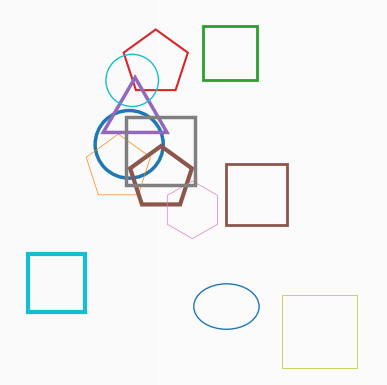[{"shape": "oval", "thickness": 1, "radius": 0.42, "center": [0.584, 0.204]}, {"shape": "circle", "thickness": 2.5, "radius": 0.44, "center": [0.333, 0.625]}, {"shape": "pentagon", "thickness": 0.5, "radius": 0.44, "center": [0.305, 0.564]}, {"shape": "square", "thickness": 2, "radius": 0.35, "center": [0.594, 0.862]}, {"shape": "pentagon", "thickness": 1.5, "radius": 0.44, "center": [0.402, 0.836]}, {"shape": "triangle", "thickness": 2.5, "radius": 0.48, "center": [0.349, 0.703]}, {"shape": "square", "thickness": 2, "radius": 0.39, "center": [0.663, 0.494]}, {"shape": "pentagon", "thickness": 3, "radius": 0.42, "center": [0.415, 0.537]}, {"shape": "hexagon", "thickness": 0.5, "radius": 0.37, "center": [0.497, 0.455]}, {"shape": "square", "thickness": 2.5, "radius": 0.44, "center": [0.414, 0.609]}, {"shape": "square", "thickness": 0.5, "radius": 0.48, "center": [0.825, 0.139]}, {"shape": "square", "thickness": 3, "radius": 0.37, "center": [0.145, 0.265]}, {"shape": "circle", "thickness": 1, "radius": 0.34, "center": [0.341, 0.791]}]